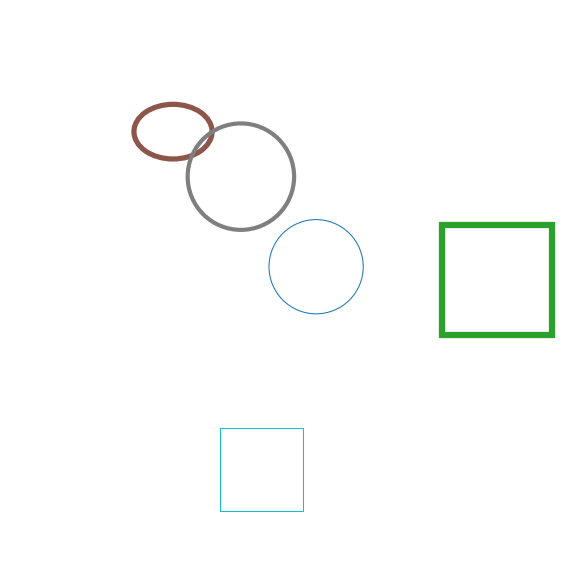[{"shape": "circle", "thickness": 0.5, "radius": 0.41, "center": [0.547, 0.537]}, {"shape": "square", "thickness": 3, "radius": 0.48, "center": [0.861, 0.514]}, {"shape": "oval", "thickness": 2.5, "radius": 0.34, "center": [0.3, 0.771]}, {"shape": "circle", "thickness": 2, "radius": 0.46, "center": [0.417, 0.693]}, {"shape": "square", "thickness": 0.5, "radius": 0.36, "center": [0.453, 0.187]}]